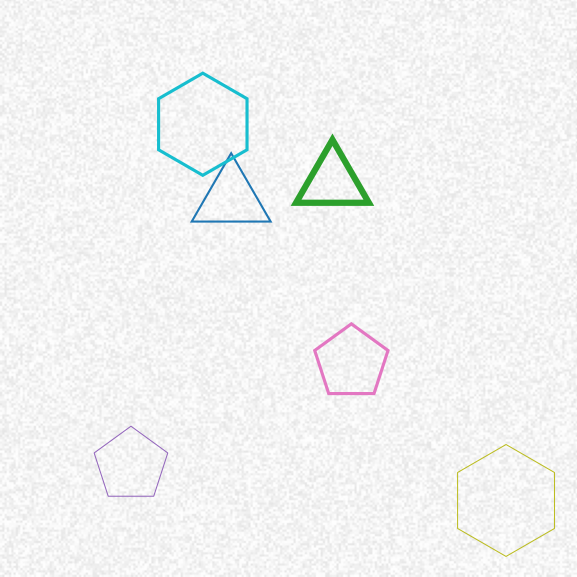[{"shape": "triangle", "thickness": 1, "radius": 0.39, "center": [0.4, 0.655]}, {"shape": "triangle", "thickness": 3, "radius": 0.36, "center": [0.576, 0.684]}, {"shape": "pentagon", "thickness": 0.5, "radius": 0.34, "center": [0.227, 0.194]}, {"shape": "pentagon", "thickness": 1.5, "radius": 0.33, "center": [0.608, 0.372]}, {"shape": "hexagon", "thickness": 0.5, "radius": 0.48, "center": [0.876, 0.133]}, {"shape": "hexagon", "thickness": 1.5, "radius": 0.44, "center": [0.351, 0.784]}]